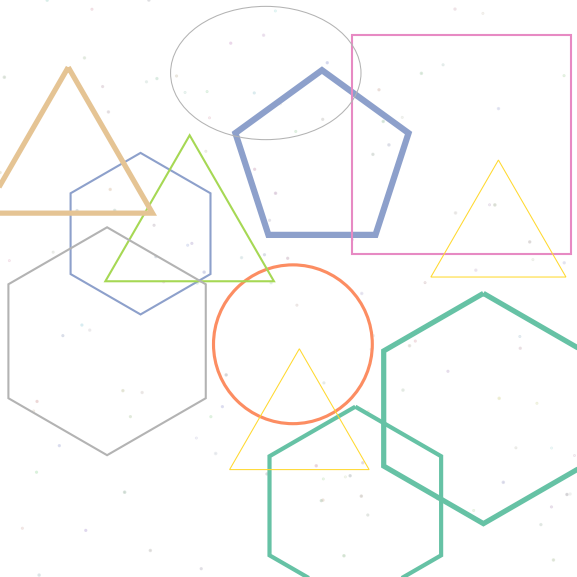[{"shape": "hexagon", "thickness": 2, "radius": 0.86, "center": [0.615, 0.123]}, {"shape": "hexagon", "thickness": 2.5, "radius": 1.0, "center": [0.837, 0.292]}, {"shape": "circle", "thickness": 1.5, "radius": 0.69, "center": [0.507, 0.403]}, {"shape": "hexagon", "thickness": 1, "radius": 0.7, "center": [0.243, 0.595]}, {"shape": "pentagon", "thickness": 3, "radius": 0.79, "center": [0.558, 0.72]}, {"shape": "square", "thickness": 1, "radius": 0.95, "center": [0.799, 0.749]}, {"shape": "triangle", "thickness": 1, "radius": 0.84, "center": [0.328, 0.596]}, {"shape": "triangle", "thickness": 0.5, "radius": 0.68, "center": [0.863, 0.587]}, {"shape": "triangle", "thickness": 0.5, "radius": 0.7, "center": [0.518, 0.256]}, {"shape": "triangle", "thickness": 2.5, "radius": 0.84, "center": [0.118, 0.714]}, {"shape": "hexagon", "thickness": 1, "radius": 0.99, "center": [0.185, 0.408]}, {"shape": "oval", "thickness": 0.5, "radius": 0.82, "center": [0.46, 0.873]}]